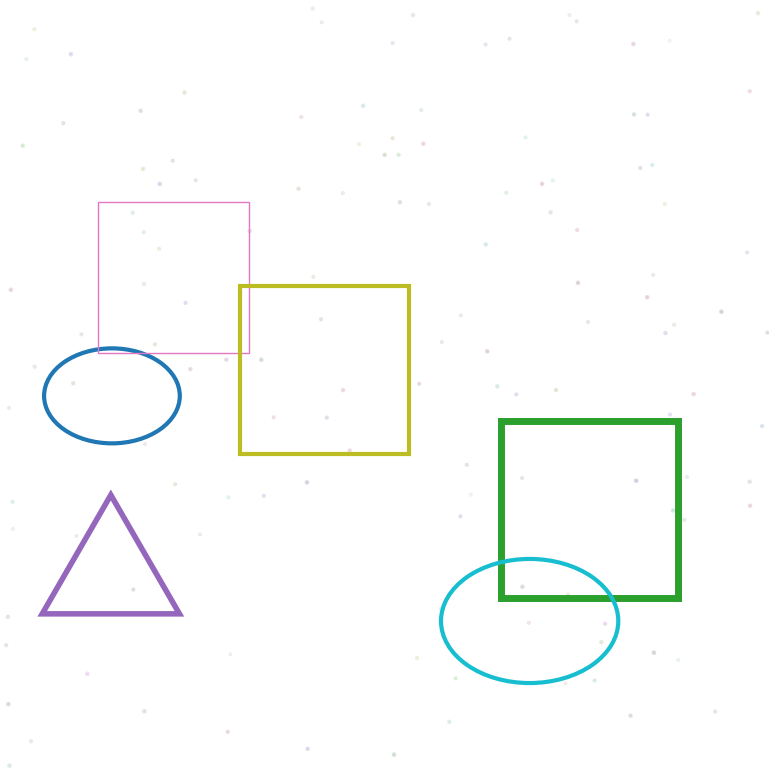[{"shape": "oval", "thickness": 1.5, "radius": 0.44, "center": [0.145, 0.486]}, {"shape": "square", "thickness": 2.5, "radius": 0.58, "center": [0.765, 0.338]}, {"shape": "triangle", "thickness": 2, "radius": 0.51, "center": [0.144, 0.254]}, {"shape": "square", "thickness": 0.5, "radius": 0.49, "center": [0.225, 0.64]}, {"shape": "square", "thickness": 1.5, "radius": 0.55, "center": [0.421, 0.519]}, {"shape": "oval", "thickness": 1.5, "radius": 0.58, "center": [0.688, 0.194]}]